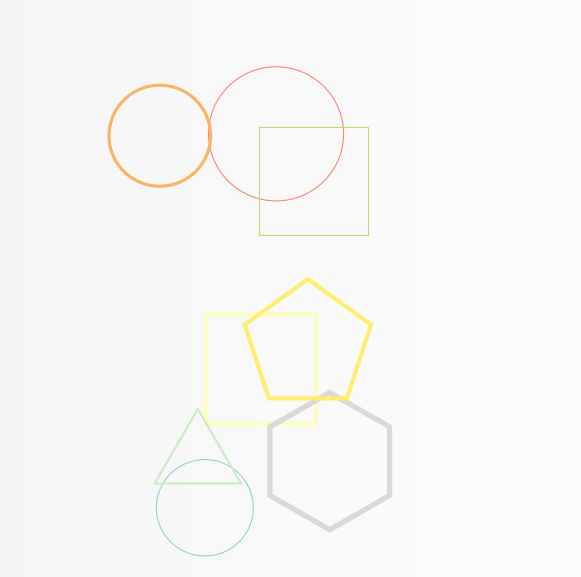[{"shape": "circle", "thickness": 0.5, "radius": 0.42, "center": [0.352, 0.12]}, {"shape": "square", "thickness": 1.5, "radius": 0.47, "center": [0.448, 0.361]}, {"shape": "circle", "thickness": 0.5, "radius": 0.58, "center": [0.475, 0.767]}, {"shape": "circle", "thickness": 1.5, "radius": 0.44, "center": [0.275, 0.764]}, {"shape": "square", "thickness": 0.5, "radius": 0.47, "center": [0.54, 0.686]}, {"shape": "hexagon", "thickness": 2.5, "radius": 0.59, "center": [0.567, 0.201]}, {"shape": "triangle", "thickness": 1, "radius": 0.43, "center": [0.34, 0.205]}, {"shape": "pentagon", "thickness": 2, "radius": 0.57, "center": [0.53, 0.402]}]